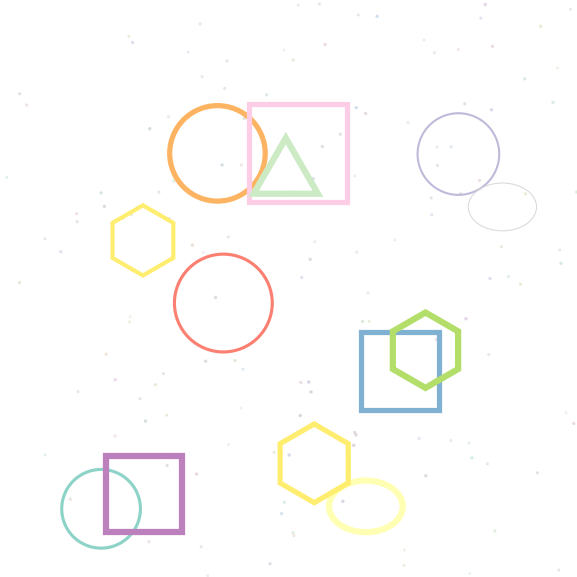[{"shape": "circle", "thickness": 1.5, "radius": 0.34, "center": [0.175, 0.118]}, {"shape": "oval", "thickness": 3, "radius": 0.32, "center": [0.634, 0.122]}, {"shape": "circle", "thickness": 1, "radius": 0.35, "center": [0.794, 0.732]}, {"shape": "circle", "thickness": 1.5, "radius": 0.42, "center": [0.387, 0.474]}, {"shape": "square", "thickness": 2.5, "radius": 0.34, "center": [0.693, 0.357]}, {"shape": "circle", "thickness": 2.5, "radius": 0.41, "center": [0.377, 0.734]}, {"shape": "hexagon", "thickness": 3, "radius": 0.33, "center": [0.737, 0.393]}, {"shape": "square", "thickness": 2.5, "radius": 0.43, "center": [0.517, 0.734]}, {"shape": "oval", "thickness": 0.5, "radius": 0.3, "center": [0.87, 0.641]}, {"shape": "square", "thickness": 3, "radius": 0.33, "center": [0.249, 0.144]}, {"shape": "triangle", "thickness": 3, "radius": 0.32, "center": [0.495, 0.696]}, {"shape": "hexagon", "thickness": 2.5, "radius": 0.34, "center": [0.544, 0.197]}, {"shape": "hexagon", "thickness": 2, "radius": 0.3, "center": [0.247, 0.583]}]